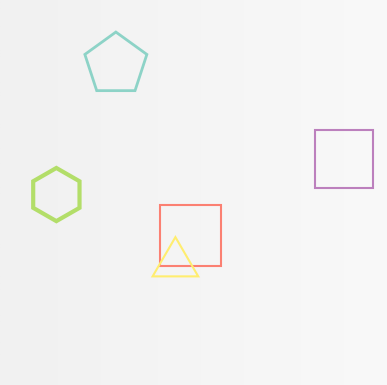[{"shape": "pentagon", "thickness": 2, "radius": 0.42, "center": [0.299, 0.833]}, {"shape": "square", "thickness": 1.5, "radius": 0.39, "center": [0.492, 0.388]}, {"shape": "hexagon", "thickness": 3, "radius": 0.35, "center": [0.145, 0.495]}, {"shape": "square", "thickness": 1.5, "radius": 0.38, "center": [0.888, 0.587]}, {"shape": "triangle", "thickness": 1.5, "radius": 0.34, "center": [0.453, 0.316]}]